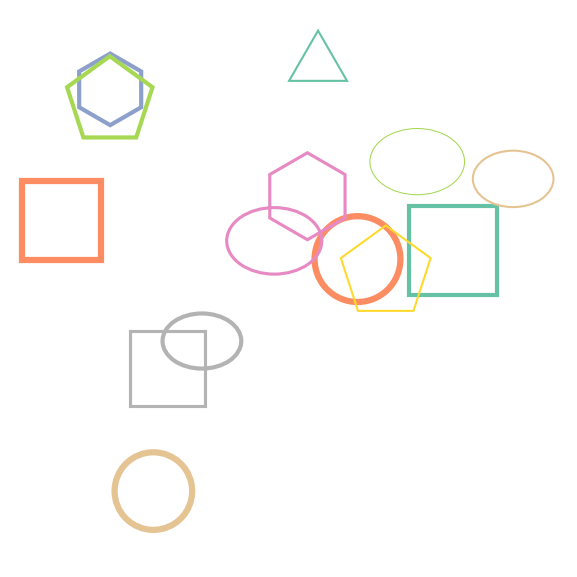[{"shape": "triangle", "thickness": 1, "radius": 0.29, "center": [0.551, 0.888]}, {"shape": "square", "thickness": 2, "radius": 0.38, "center": [0.785, 0.565]}, {"shape": "circle", "thickness": 3, "radius": 0.37, "center": [0.619, 0.551]}, {"shape": "square", "thickness": 3, "radius": 0.34, "center": [0.106, 0.617]}, {"shape": "hexagon", "thickness": 2, "radius": 0.31, "center": [0.191, 0.844]}, {"shape": "hexagon", "thickness": 1.5, "radius": 0.38, "center": [0.532, 0.659]}, {"shape": "oval", "thickness": 1.5, "radius": 0.41, "center": [0.475, 0.582]}, {"shape": "pentagon", "thickness": 2, "radius": 0.39, "center": [0.19, 0.824]}, {"shape": "oval", "thickness": 0.5, "radius": 0.41, "center": [0.722, 0.719]}, {"shape": "pentagon", "thickness": 1, "radius": 0.41, "center": [0.668, 0.527]}, {"shape": "oval", "thickness": 1, "radius": 0.35, "center": [0.889, 0.689]}, {"shape": "circle", "thickness": 3, "radius": 0.34, "center": [0.266, 0.149]}, {"shape": "oval", "thickness": 2, "radius": 0.34, "center": [0.35, 0.409]}, {"shape": "square", "thickness": 1.5, "radius": 0.32, "center": [0.291, 0.361]}]